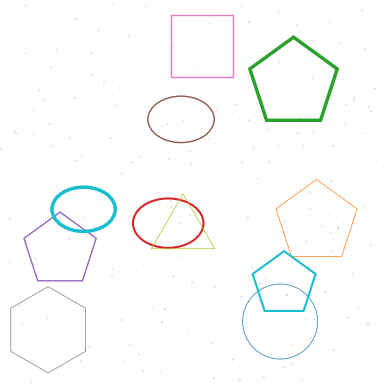[{"shape": "circle", "thickness": 0.5, "radius": 0.49, "center": [0.728, 0.165]}, {"shape": "pentagon", "thickness": 0.5, "radius": 0.55, "center": [0.822, 0.423]}, {"shape": "pentagon", "thickness": 2.5, "radius": 0.6, "center": [0.762, 0.784]}, {"shape": "oval", "thickness": 1.5, "radius": 0.46, "center": [0.437, 0.42]}, {"shape": "pentagon", "thickness": 1, "radius": 0.49, "center": [0.156, 0.35]}, {"shape": "oval", "thickness": 1, "radius": 0.43, "center": [0.47, 0.69]}, {"shape": "square", "thickness": 1, "radius": 0.4, "center": [0.524, 0.881]}, {"shape": "hexagon", "thickness": 0.5, "radius": 0.56, "center": [0.125, 0.143]}, {"shape": "triangle", "thickness": 0.5, "radius": 0.48, "center": [0.476, 0.401]}, {"shape": "oval", "thickness": 2.5, "radius": 0.41, "center": [0.217, 0.456]}, {"shape": "pentagon", "thickness": 1.5, "radius": 0.43, "center": [0.738, 0.262]}]